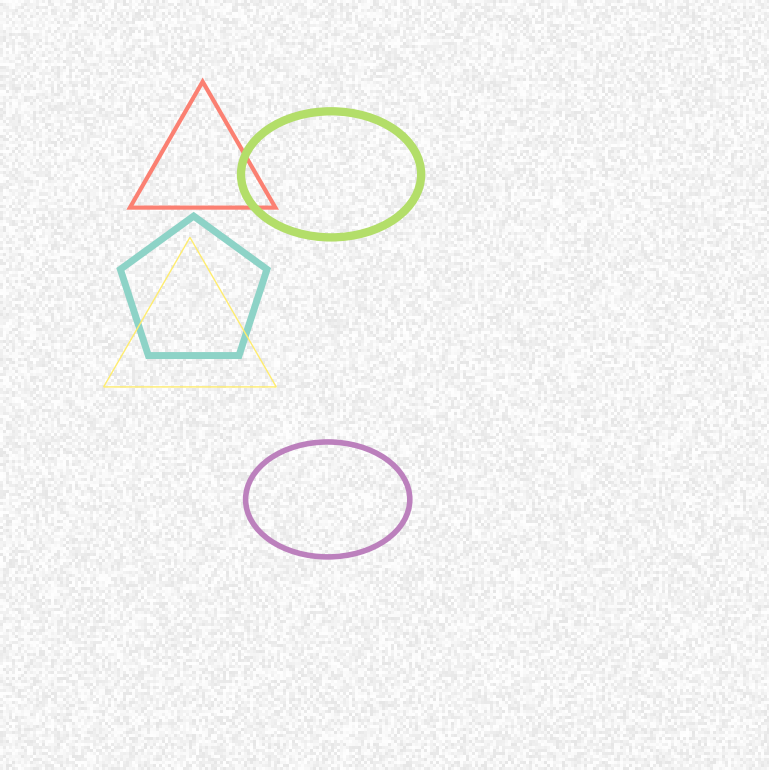[{"shape": "pentagon", "thickness": 2.5, "radius": 0.5, "center": [0.252, 0.619]}, {"shape": "triangle", "thickness": 1.5, "radius": 0.55, "center": [0.263, 0.785]}, {"shape": "oval", "thickness": 3, "radius": 0.58, "center": [0.43, 0.774]}, {"shape": "oval", "thickness": 2, "radius": 0.53, "center": [0.426, 0.351]}, {"shape": "triangle", "thickness": 0.5, "radius": 0.65, "center": [0.247, 0.562]}]